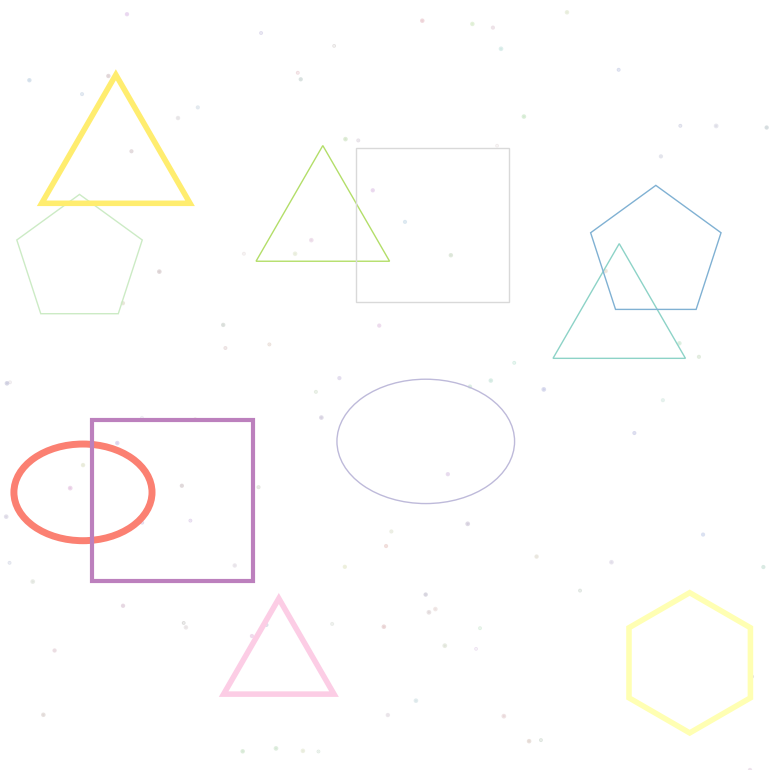[{"shape": "triangle", "thickness": 0.5, "radius": 0.5, "center": [0.804, 0.584]}, {"shape": "hexagon", "thickness": 2, "radius": 0.46, "center": [0.896, 0.139]}, {"shape": "oval", "thickness": 0.5, "radius": 0.58, "center": [0.553, 0.427]}, {"shape": "oval", "thickness": 2.5, "radius": 0.45, "center": [0.108, 0.361]}, {"shape": "pentagon", "thickness": 0.5, "radius": 0.45, "center": [0.852, 0.67]}, {"shape": "triangle", "thickness": 0.5, "radius": 0.5, "center": [0.419, 0.711]}, {"shape": "triangle", "thickness": 2, "radius": 0.41, "center": [0.362, 0.14]}, {"shape": "square", "thickness": 0.5, "radius": 0.5, "center": [0.562, 0.708]}, {"shape": "square", "thickness": 1.5, "radius": 0.52, "center": [0.224, 0.35]}, {"shape": "pentagon", "thickness": 0.5, "radius": 0.43, "center": [0.103, 0.662]}, {"shape": "triangle", "thickness": 2, "radius": 0.56, "center": [0.15, 0.792]}]